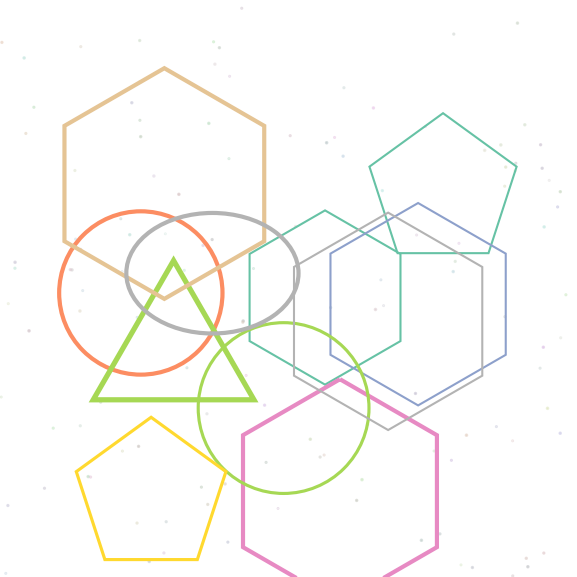[{"shape": "hexagon", "thickness": 1, "radius": 0.75, "center": [0.563, 0.484]}, {"shape": "pentagon", "thickness": 1, "radius": 0.67, "center": [0.767, 0.669]}, {"shape": "circle", "thickness": 2, "radius": 0.71, "center": [0.244, 0.492]}, {"shape": "hexagon", "thickness": 1, "radius": 0.88, "center": [0.724, 0.472]}, {"shape": "hexagon", "thickness": 2, "radius": 0.97, "center": [0.589, 0.149]}, {"shape": "circle", "thickness": 1.5, "radius": 0.74, "center": [0.491, 0.293]}, {"shape": "triangle", "thickness": 2.5, "radius": 0.8, "center": [0.301, 0.387]}, {"shape": "pentagon", "thickness": 1.5, "radius": 0.68, "center": [0.262, 0.14]}, {"shape": "hexagon", "thickness": 2, "radius": 1.0, "center": [0.285, 0.681]}, {"shape": "hexagon", "thickness": 1, "radius": 0.94, "center": [0.672, 0.443]}, {"shape": "oval", "thickness": 2, "radius": 0.75, "center": [0.368, 0.526]}]